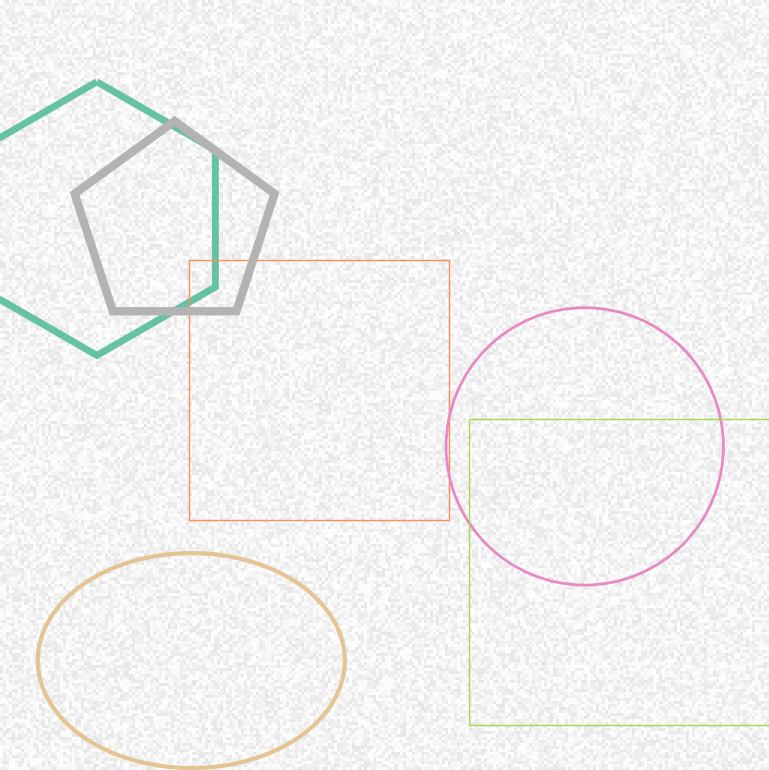[{"shape": "hexagon", "thickness": 2.5, "radius": 0.89, "center": [0.126, 0.716]}, {"shape": "square", "thickness": 0.5, "radius": 0.85, "center": [0.414, 0.494]}, {"shape": "circle", "thickness": 1, "radius": 0.9, "center": [0.759, 0.42]}, {"shape": "square", "thickness": 0.5, "radius": 0.99, "center": [0.808, 0.258]}, {"shape": "oval", "thickness": 1.5, "radius": 1.0, "center": [0.248, 0.142]}, {"shape": "pentagon", "thickness": 3, "radius": 0.68, "center": [0.227, 0.706]}]